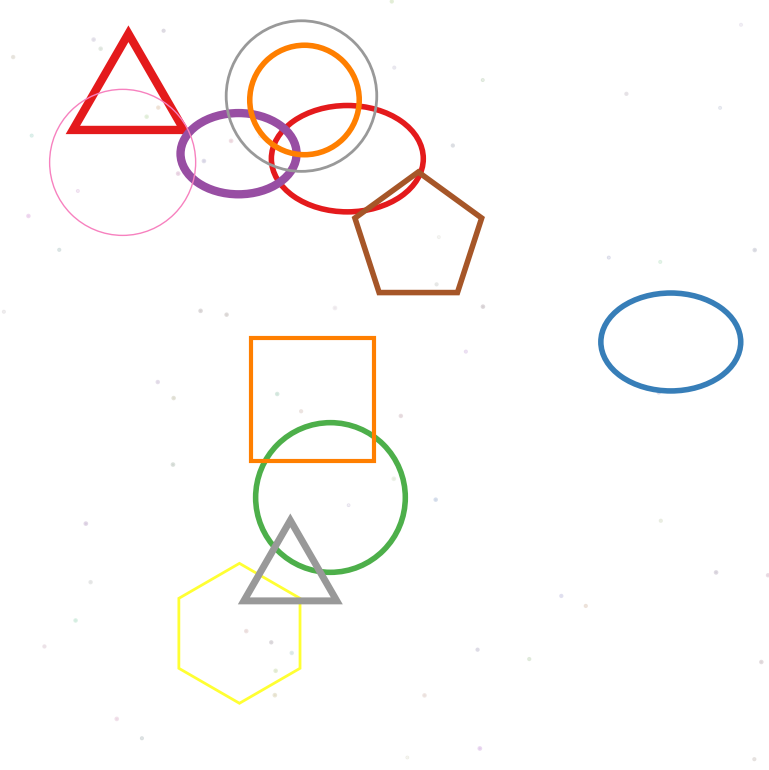[{"shape": "triangle", "thickness": 3, "radius": 0.42, "center": [0.167, 0.873]}, {"shape": "oval", "thickness": 2, "radius": 0.49, "center": [0.451, 0.794]}, {"shape": "oval", "thickness": 2, "radius": 0.45, "center": [0.871, 0.556]}, {"shape": "circle", "thickness": 2, "radius": 0.49, "center": [0.429, 0.354]}, {"shape": "oval", "thickness": 3, "radius": 0.38, "center": [0.31, 0.8]}, {"shape": "square", "thickness": 1.5, "radius": 0.4, "center": [0.406, 0.481]}, {"shape": "circle", "thickness": 2, "radius": 0.36, "center": [0.395, 0.87]}, {"shape": "hexagon", "thickness": 1, "radius": 0.45, "center": [0.311, 0.178]}, {"shape": "pentagon", "thickness": 2, "radius": 0.43, "center": [0.543, 0.69]}, {"shape": "circle", "thickness": 0.5, "radius": 0.47, "center": [0.159, 0.789]}, {"shape": "circle", "thickness": 1, "radius": 0.49, "center": [0.392, 0.875]}, {"shape": "triangle", "thickness": 2.5, "radius": 0.35, "center": [0.377, 0.254]}]